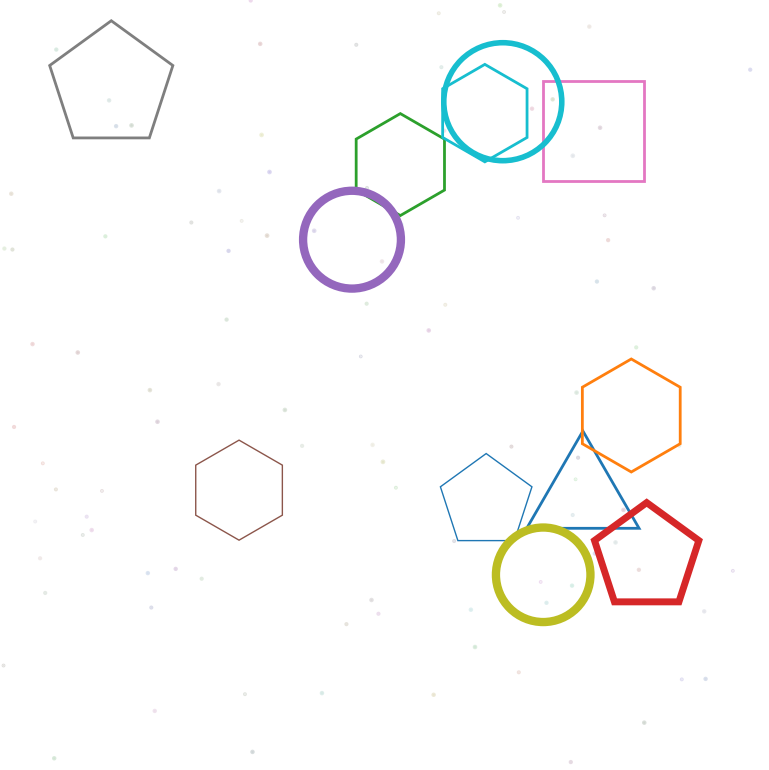[{"shape": "triangle", "thickness": 1, "radius": 0.42, "center": [0.757, 0.356]}, {"shape": "pentagon", "thickness": 0.5, "radius": 0.31, "center": [0.631, 0.348]}, {"shape": "hexagon", "thickness": 1, "radius": 0.37, "center": [0.82, 0.46]}, {"shape": "hexagon", "thickness": 1, "radius": 0.33, "center": [0.52, 0.786]}, {"shape": "pentagon", "thickness": 2.5, "radius": 0.36, "center": [0.84, 0.276]}, {"shape": "circle", "thickness": 3, "radius": 0.32, "center": [0.457, 0.689]}, {"shape": "hexagon", "thickness": 0.5, "radius": 0.32, "center": [0.31, 0.363]}, {"shape": "square", "thickness": 1, "radius": 0.33, "center": [0.771, 0.83]}, {"shape": "pentagon", "thickness": 1, "radius": 0.42, "center": [0.145, 0.889]}, {"shape": "circle", "thickness": 3, "radius": 0.31, "center": [0.705, 0.254]}, {"shape": "hexagon", "thickness": 1, "radius": 0.32, "center": [0.63, 0.853]}, {"shape": "circle", "thickness": 2, "radius": 0.38, "center": [0.653, 0.868]}]